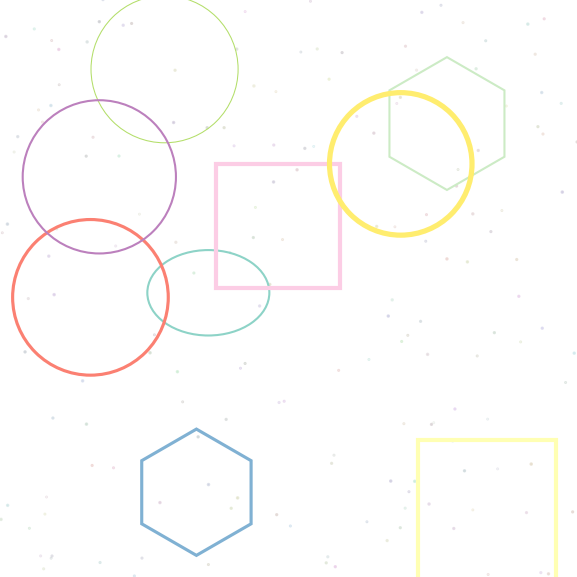[{"shape": "oval", "thickness": 1, "radius": 0.53, "center": [0.361, 0.492]}, {"shape": "square", "thickness": 2, "radius": 0.6, "center": [0.843, 0.117]}, {"shape": "circle", "thickness": 1.5, "radius": 0.67, "center": [0.157, 0.484]}, {"shape": "hexagon", "thickness": 1.5, "radius": 0.55, "center": [0.34, 0.147]}, {"shape": "circle", "thickness": 0.5, "radius": 0.64, "center": [0.285, 0.879]}, {"shape": "square", "thickness": 2, "radius": 0.54, "center": [0.481, 0.609]}, {"shape": "circle", "thickness": 1, "radius": 0.66, "center": [0.172, 0.693]}, {"shape": "hexagon", "thickness": 1, "radius": 0.57, "center": [0.774, 0.785]}, {"shape": "circle", "thickness": 2.5, "radius": 0.62, "center": [0.694, 0.715]}]